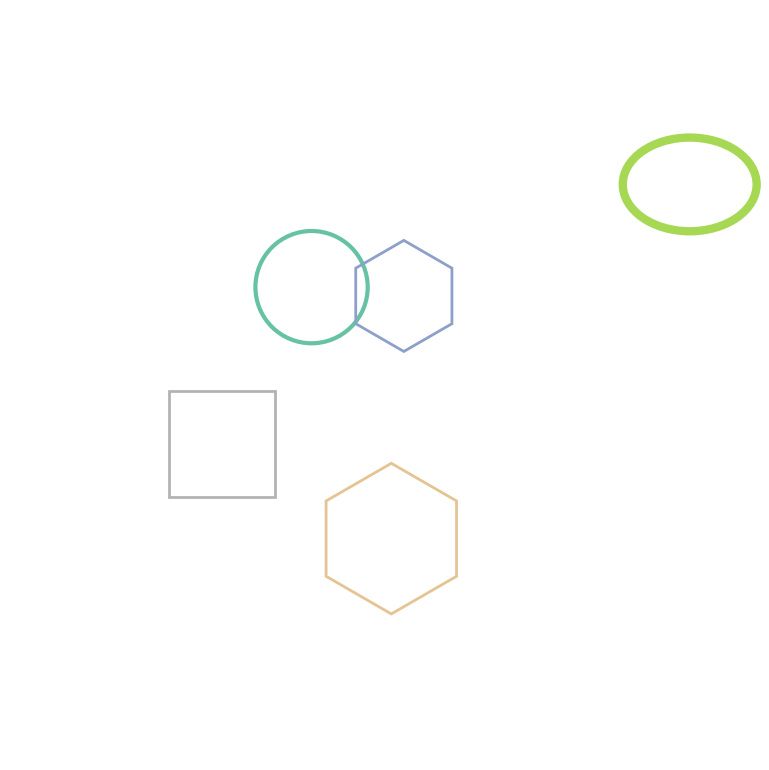[{"shape": "circle", "thickness": 1.5, "radius": 0.36, "center": [0.405, 0.627]}, {"shape": "hexagon", "thickness": 1, "radius": 0.36, "center": [0.524, 0.616]}, {"shape": "oval", "thickness": 3, "radius": 0.43, "center": [0.896, 0.761]}, {"shape": "hexagon", "thickness": 1, "radius": 0.49, "center": [0.508, 0.3]}, {"shape": "square", "thickness": 1, "radius": 0.34, "center": [0.289, 0.423]}]